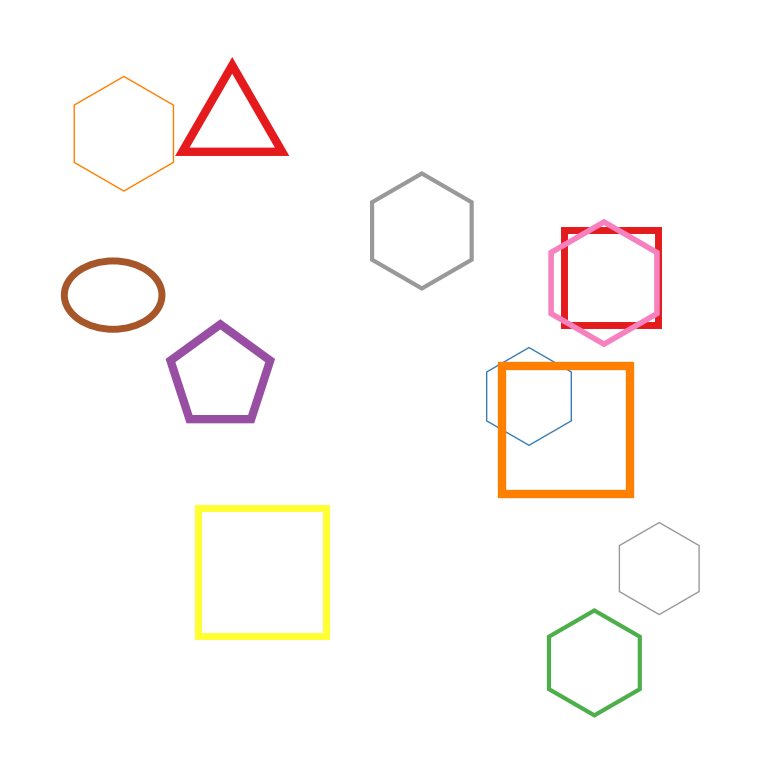[{"shape": "square", "thickness": 2.5, "radius": 0.31, "center": [0.793, 0.639]}, {"shape": "triangle", "thickness": 3, "radius": 0.37, "center": [0.302, 0.84]}, {"shape": "hexagon", "thickness": 0.5, "radius": 0.32, "center": [0.687, 0.485]}, {"shape": "hexagon", "thickness": 1.5, "radius": 0.34, "center": [0.772, 0.139]}, {"shape": "pentagon", "thickness": 3, "radius": 0.34, "center": [0.286, 0.511]}, {"shape": "hexagon", "thickness": 0.5, "radius": 0.37, "center": [0.161, 0.826]}, {"shape": "square", "thickness": 3, "radius": 0.42, "center": [0.736, 0.442]}, {"shape": "square", "thickness": 2.5, "radius": 0.42, "center": [0.34, 0.257]}, {"shape": "oval", "thickness": 2.5, "radius": 0.32, "center": [0.147, 0.617]}, {"shape": "hexagon", "thickness": 2, "radius": 0.4, "center": [0.784, 0.632]}, {"shape": "hexagon", "thickness": 1.5, "radius": 0.37, "center": [0.548, 0.7]}, {"shape": "hexagon", "thickness": 0.5, "radius": 0.3, "center": [0.856, 0.262]}]